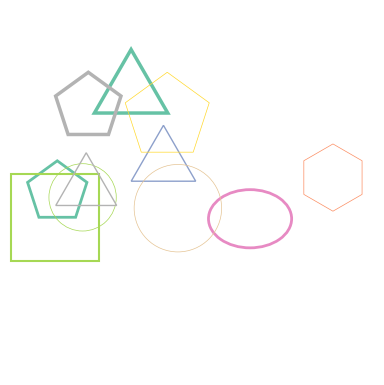[{"shape": "pentagon", "thickness": 2, "radius": 0.41, "center": [0.149, 0.501]}, {"shape": "triangle", "thickness": 2.5, "radius": 0.55, "center": [0.34, 0.761]}, {"shape": "hexagon", "thickness": 0.5, "radius": 0.44, "center": [0.865, 0.539]}, {"shape": "triangle", "thickness": 1, "radius": 0.48, "center": [0.425, 0.578]}, {"shape": "oval", "thickness": 2, "radius": 0.54, "center": [0.65, 0.432]}, {"shape": "square", "thickness": 1.5, "radius": 0.57, "center": [0.142, 0.435]}, {"shape": "circle", "thickness": 0.5, "radius": 0.44, "center": [0.215, 0.487]}, {"shape": "pentagon", "thickness": 0.5, "radius": 0.57, "center": [0.434, 0.698]}, {"shape": "circle", "thickness": 0.5, "radius": 0.57, "center": [0.462, 0.459]}, {"shape": "pentagon", "thickness": 2.5, "radius": 0.45, "center": [0.229, 0.723]}, {"shape": "triangle", "thickness": 1, "radius": 0.46, "center": [0.224, 0.512]}]